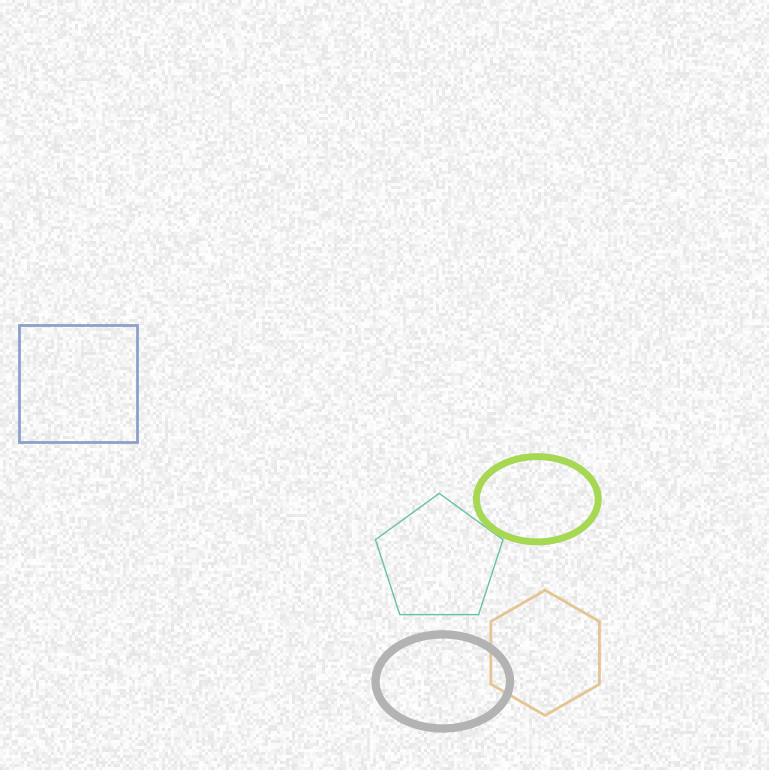[{"shape": "pentagon", "thickness": 0.5, "radius": 0.44, "center": [0.57, 0.272]}, {"shape": "square", "thickness": 1, "radius": 0.38, "center": [0.101, 0.502]}, {"shape": "oval", "thickness": 2.5, "radius": 0.4, "center": [0.698, 0.352]}, {"shape": "hexagon", "thickness": 1, "radius": 0.41, "center": [0.708, 0.152]}, {"shape": "oval", "thickness": 3, "radius": 0.44, "center": [0.575, 0.115]}]